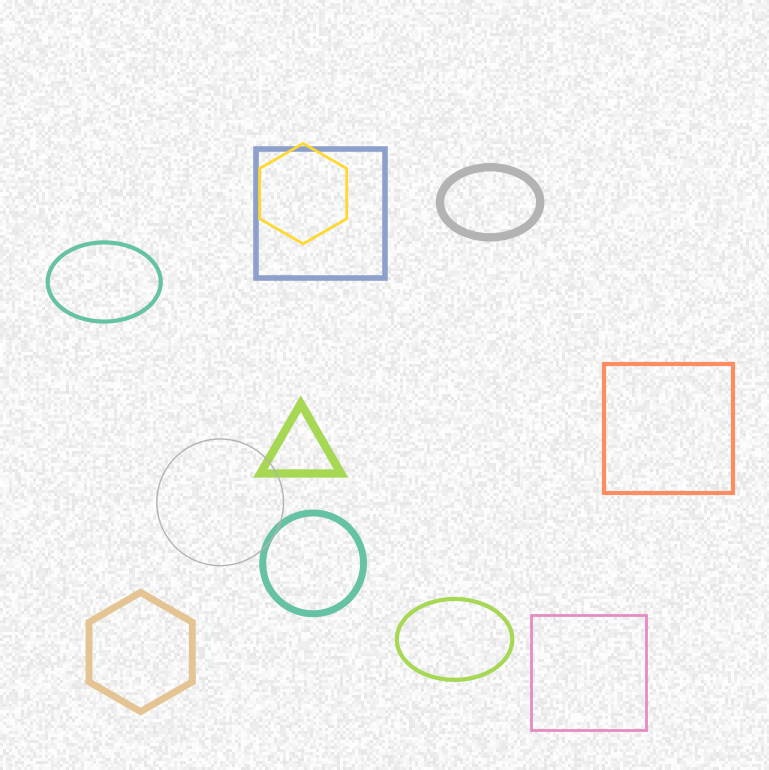[{"shape": "circle", "thickness": 2.5, "radius": 0.33, "center": [0.407, 0.268]}, {"shape": "oval", "thickness": 1.5, "radius": 0.37, "center": [0.135, 0.634]}, {"shape": "square", "thickness": 1.5, "radius": 0.42, "center": [0.868, 0.443]}, {"shape": "square", "thickness": 2, "radius": 0.42, "center": [0.417, 0.723]}, {"shape": "square", "thickness": 1, "radius": 0.37, "center": [0.764, 0.127]}, {"shape": "triangle", "thickness": 3, "radius": 0.3, "center": [0.391, 0.415]}, {"shape": "oval", "thickness": 1.5, "radius": 0.38, "center": [0.59, 0.17]}, {"shape": "hexagon", "thickness": 1, "radius": 0.33, "center": [0.394, 0.749]}, {"shape": "hexagon", "thickness": 2.5, "radius": 0.39, "center": [0.183, 0.153]}, {"shape": "circle", "thickness": 0.5, "radius": 0.41, "center": [0.286, 0.348]}, {"shape": "oval", "thickness": 3, "radius": 0.33, "center": [0.637, 0.737]}]